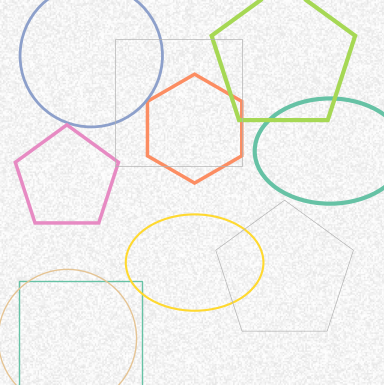[{"shape": "oval", "thickness": 3, "radius": 0.98, "center": [0.857, 0.608]}, {"shape": "square", "thickness": 1, "radius": 0.8, "center": [0.21, 0.11]}, {"shape": "hexagon", "thickness": 2.5, "radius": 0.71, "center": [0.505, 0.666]}, {"shape": "circle", "thickness": 2, "radius": 0.92, "center": [0.237, 0.855]}, {"shape": "pentagon", "thickness": 2.5, "radius": 0.7, "center": [0.174, 0.535]}, {"shape": "pentagon", "thickness": 3, "radius": 0.98, "center": [0.736, 0.847]}, {"shape": "oval", "thickness": 1.5, "radius": 0.89, "center": [0.505, 0.318]}, {"shape": "circle", "thickness": 1, "radius": 0.9, "center": [0.175, 0.121]}, {"shape": "square", "thickness": 0.5, "radius": 0.83, "center": [0.464, 0.733]}, {"shape": "pentagon", "thickness": 0.5, "radius": 0.94, "center": [0.739, 0.292]}]